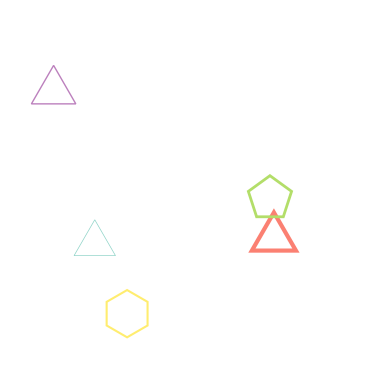[{"shape": "triangle", "thickness": 0.5, "radius": 0.31, "center": [0.246, 0.367]}, {"shape": "triangle", "thickness": 3, "radius": 0.33, "center": [0.711, 0.382]}, {"shape": "pentagon", "thickness": 2, "radius": 0.3, "center": [0.701, 0.485]}, {"shape": "triangle", "thickness": 1, "radius": 0.33, "center": [0.139, 0.764]}, {"shape": "hexagon", "thickness": 1.5, "radius": 0.31, "center": [0.33, 0.185]}]